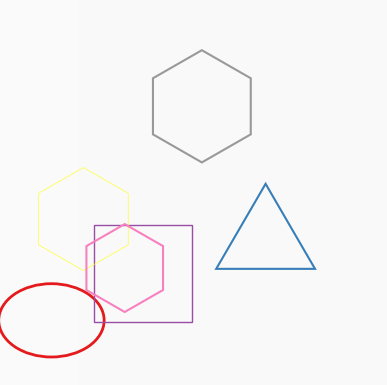[{"shape": "oval", "thickness": 2, "radius": 0.68, "center": [0.133, 0.168]}, {"shape": "triangle", "thickness": 1.5, "radius": 0.74, "center": [0.685, 0.375]}, {"shape": "square", "thickness": 1, "radius": 0.63, "center": [0.369, 0.289]}, {"shape": "hexagon", "thickness": 0.5, "radius": 0.67, "center": [0.215, 0.431]}, {"shape": "hexagon", "thickness": 1.5, "radius": 0.57, "center": [0.322, 0.304]}, {"shape": "hexagon", "thickness": 1.5, "radius": 0.73, "center": [0.521, 0.724]}]